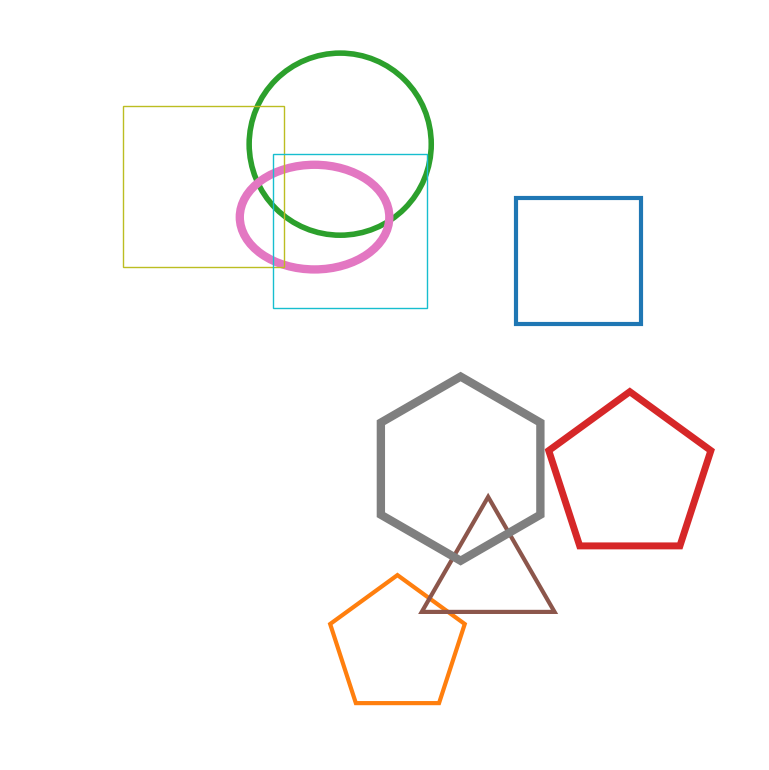[{"shape": "square", "thickness": 1.5, "radius": 0.41, "center": [0.751, 0.661]}, {"shape": "pentagon", "thickness": 1.5, "radius": 0.46, "center": [0.516, 0.161]}, {"shape": "circle", "thickness": 2, "radius": 0.59, "center": [0.442, 0.813]}, {"shape": "pentagon", "thickness": 2.5, "radius": 0.55, "center": [0.818, 0.381]}, {"shape": "triangle", "thickness": 1.5, "radius": 0.5, "center": [0.634, 0.255]}, {"shape": "oval", "thickness": 3, "radius": 0.49, "center": [0.409, 0.718]}, {"shape": "hexagon", "thickness": 3, "radius": 0.6, "center": [0.598, 0.391]}, {"shape": "square", "thickness": 0.5, "radius": 0.52, "center": [0.264, 0.758]}, {"shape": "square", "thickness": 0.5, "radius": 0.5, "center": [0.455, 0.7]}]